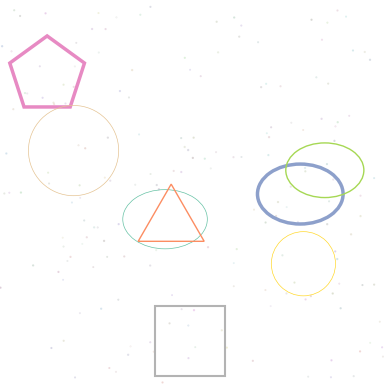[{"shape": "oval", "thickness": 0.5, "radius": 0.55, "center": [0.429, 0.431]}, {"shape": "triangle", "thickness": 1, "radius": 0.49, "center": [0.445, 0.423]}, {"shape": "oval", "thickness": 2.5, "radius": 0.56, "center": [0.78, 0.496]}, {"shape": "pentagon", "thickness": 2.5, "radius": 0.51, "center": [0.122, 0.805]}, {"shape": "oval", "thickness": 1, "radius": 0.51, "center": [0.844, 0.558]}, {"shape": "circle", "thickness": 0.5, "radius": 0.42, "center": [0.788, 0.315]}, {"shape": "circle", "thickness": 0.5, "radius": 0.59, "center": [0.191, 0.609]}, {"shape": "square", "thickness": 1.5, "radius": 0.45, "center": [0.494, 0.115]}]